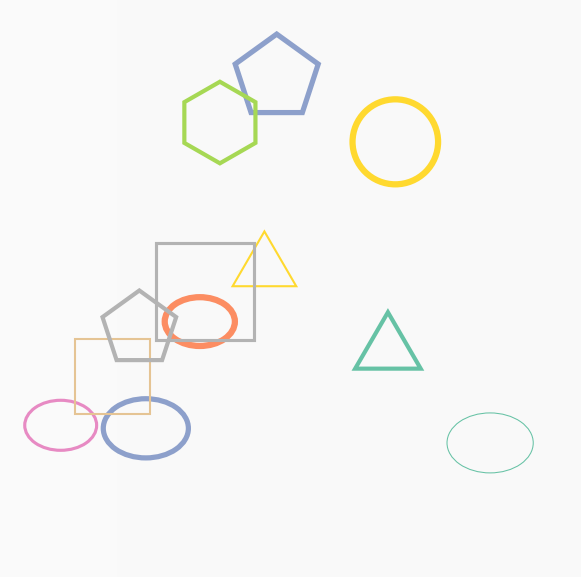[{"shape": "triangle", "thickness": 2, "radius": 0.33, "center": [0.667, 0.393]}, {"shape": "oval", "thickness": 0.5, "radius": 0.37, "center": [0.843, 0.232]}, {"shape": "oval", "thickness": 3, "radius": 0.3, "center": [0.344, 0.442]}, {"shape": "pentagon", "thickness": 2.5, "radius": 0.38, "center": [0.476, 0.865]}, {"shape": "oval", "thickness": 2.5, "radius": 0.37, "center": [0.251, 0.257]}, {"shape": "oval", "thickness": 1.5, "radius": 0.31, "center": [0.104, 0.263]}, {"shape": "hexagon", "thickness": 2, "radius": 0.35, "center": [0.378, 0.787]}, {"shape": "circle", "thickness": 3, "radius": 0.37, "center": [0.68, 0.754]}, {"shape": "triangle", "thickness": 1, "radius": 0.32, "center": [0.455, 0.535]}, {"shape": "square", "thickness": 1, "radius": 0.32, "center": [0.193, 0.347]}, {"shape": "pentagon", "thickness": 2, "radius": 0.33, "center": [0.24, 0.429]}, {"shape": "square", "thickness": 1.5, "radius": 0.42, "center": [0.352, 0.494]}]